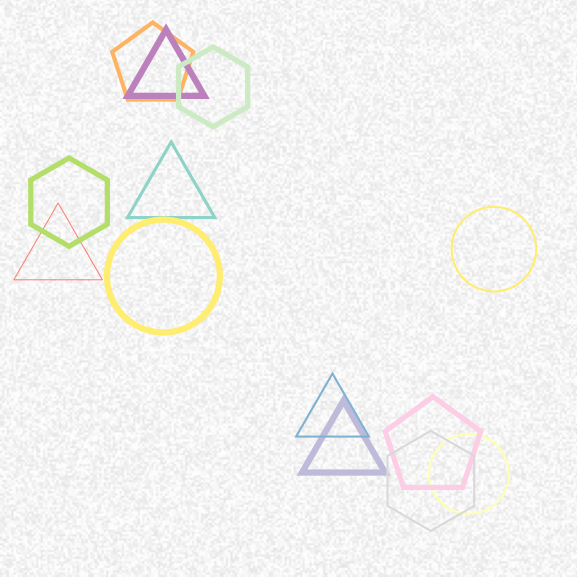[{"shape": "triangle", "thickness": 1.5, "radius": 0.44, "center": [0.296, 0.666]}, {"shape": "circle", "thickness": 1, "radius": 0.35, "center": [0.812, 0.179]}, {"shape": "triangle", "thickness": 3, "radius": 0.42, "center": [0.595, 0.222]}, {"shape": "triangle", "thickness": 0.5, "radius": 0.44, "center": [0.101, 0.559]}, {"shape": "triangle", "thickness": 1, "radius": 0.36, "center": [0.576, 0.28]}, {"shape": "pentagon", "thickness": 2, "radius": 0.37, "center": [0.265, 0.886]}, {"shape": "hexagon", "thickness": 2.5, "radius": 0.38, "center": [0.12, 0.649]}, {"shape": "pentagon", "thickness": 2.5, "radius": 0.43, "center": [0.75, 0.225]}, {"shape": "hexagon", "thickness": 1, "radius": 0.43, "center": [0.746, 0.166]}, {"shape": "triangle", "thickness": 3, "radius": 0.38, "center": [0.288, 0.871]}, {"shape": "hexagon", "thickness": 2.5, "radius": 0.35, "center": [0.369, 0.849]}, {"shape": "circle", "thickness": 3, "radius": 0.49, "center": [0.283, 0.521]}, {"shape": "circle", "thickness": 1, "radius": 0.37, "center": [0.855, 0.568]}]